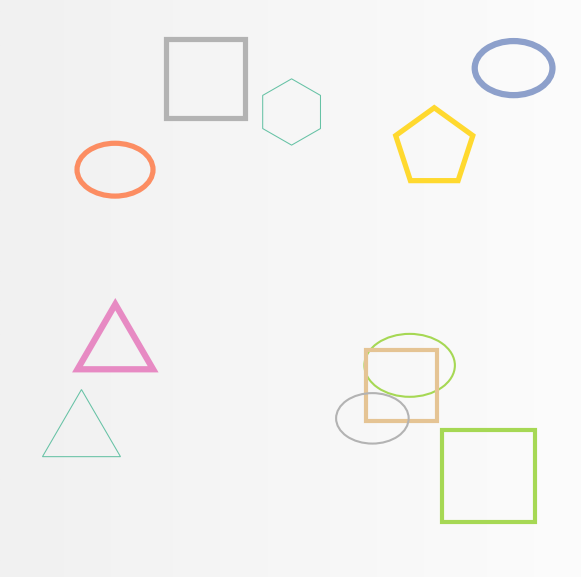[{"shape": "triangle", "thickness": 0.5, "radius": 0.39, "center": [0.14, 0.247]}, {"shape": "hexagon", "thickness": 0.5, "radius": 0.29, "center": [0.502, 0.805]}, {"shape": "oval", "thickness": 2.5, "radius": 0.33, "center": [0.198, 0.705]}, {"shape": "oval", "thickness": 3, "radius": 0.33, "center": [0.884, 0.881]}, {"shape": "triangle", "thickness": 3, "radius": 0.38, "center": [0.198, 0.397]}, {"shape": "oval", "thickness": 1, "radius": 0.39, "center": [0.705, 0.367]}, {"shape": "square", "thickness": 2, "radius": 0.4, "center": [0.84, 0.174]}, {"shape": "pentagon", "thickness": 2.5, "radius": 0.35, "center": [0.747, 0.743]}, {"shape": "square", "thickness": 2, "radius": 0.3, "center": [0.69, 0.331]}, {"shape": "oval", "thickness": 1, "radius": 0.31, "center": [0.641, 0.275]}, {"shape": "square", "thickness": 2.5, "radius": 0.34, "center": [0.353, 0.864]}]